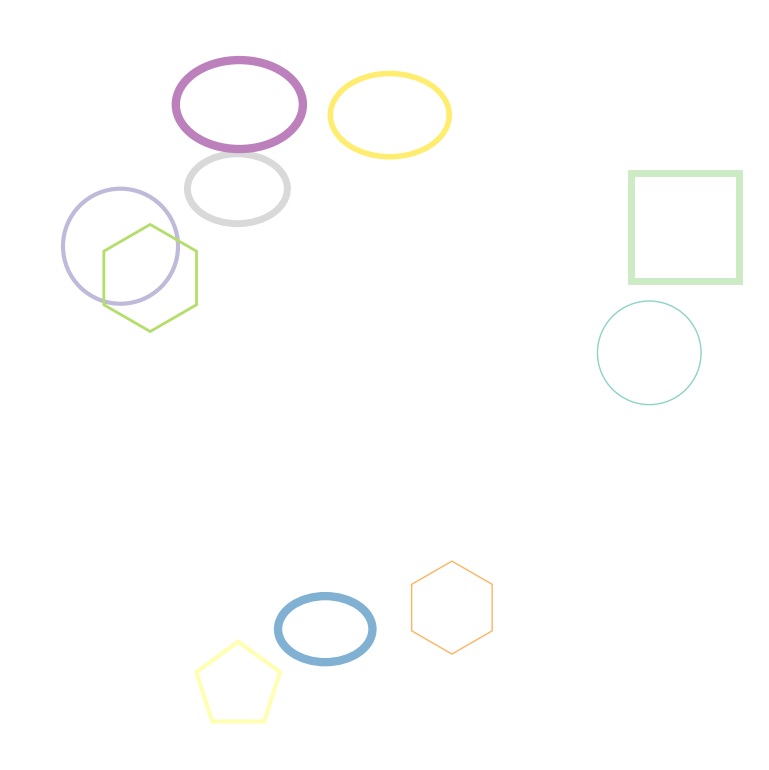[{"shape": "circle", "thickness": 0.5, "radius": 0.34, "center": [0.843, 0.542]}, {"shape": "pentagon", "thickness": 1.5, "radius": 0.29, "center": [0.309, 0.109]}, {"shape": "circle", "thickness": 1.5, "radius": 0.37, "center": [0.157, 0.68]}, {"shape": "oval", "thickness": 3, "radius": 0.31, "center": [0.422, 0.183]}, {"shape": "hexagon", "thickness": 0.5, "radius": 0.3, "center": [0.587, 0.211]}, {"shape": "hexagon", "thickness": 1, "radius": 0.35, "center": [0.195, 0.639]}, {"shape": "oval", "thickness": 2.5, "radius": 0.32, "center": [0.308, 0.755]}, {"shape": "oval", "thickness": 3, "radius": 0.41, "center": [0.311, 0.864]}, {"shape": "square", "thickness": 2.5, "radius": 0.35, "center": [0.889, 0.705]}, {"shape": "oval", "thickness": 2, "radius": 0.39, "center": [0.506, 0.85]}]